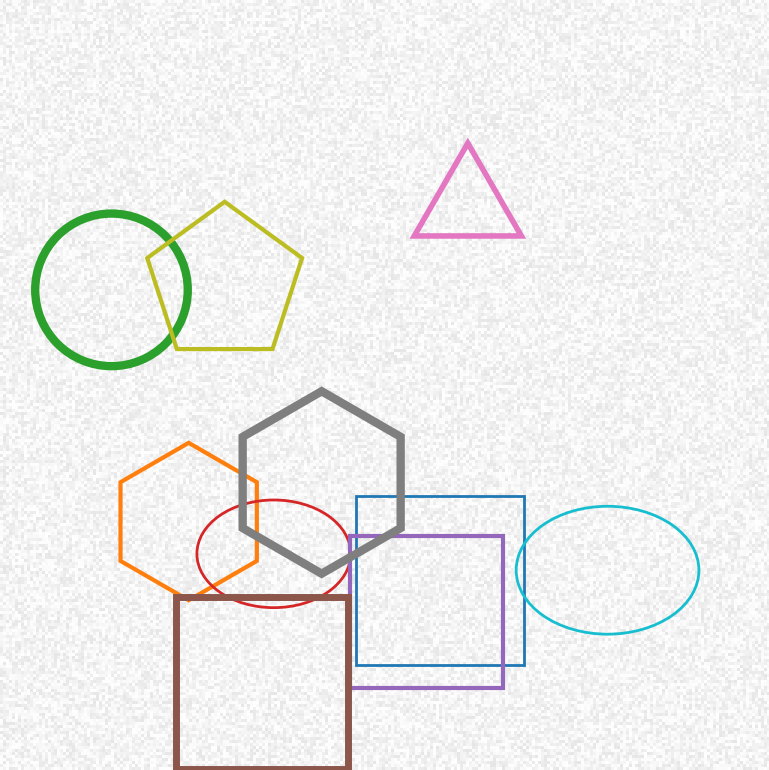[{"shape": "square", "thickness": 1, "radius": 0.55, "center": [0.571, 0.246]}, {"shape": "hexagon", "thickness": 1.5, "radius": 0.51, "center": [0.245, 0.323]}, {"shape": "circle", "thickness": 3, "radius": 0.5, "center": [0.145, 0.624]}, {"shape": "oval", "thickness": 1, "radius": 0.5, "center": [0.356, 0.281]}, {"shape": "square", "thickness": 1.5, "radius": 0.49, "center": [0.554, 0.206]}, {"shape": "square", "thickness": 2.5, "radius": 0.56, "center": [0.34, 0.113]}, {"shape": "triangle", "thickness": 2, "radius": 0.4, "center": [0.608, 0.734]}, {"shape": "hexagon", "thickness": 3, "radius": 0.59, "center": [0.418, 0.373]}, {"shape": "pentagon", "thickness": 1.5, "radius": 0.53, "center": [0.292, 0.632]}, {"shape": "oval", "thickness": 1, "radius": 0.59, "center": [0.789, 0.259]}]